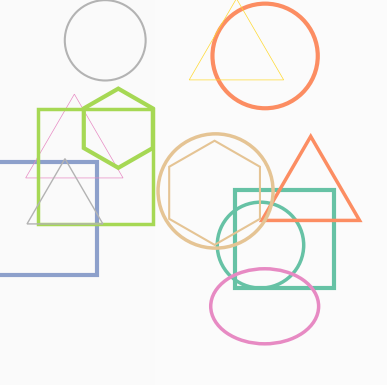[{"shape": "circle", "thickness": 2.5, "radius": 0.56, "center": [0.672, 0.363]}, {"shape": "square", "thickness": 3, "radius": 0.63, "center": [0.734, 0.38]}, {"shape": "triangle", "thickness": 2.5, "radius": 0.73, "center": [0.802, 0.5]}, {"shape": "circle", "thickness": 3, "radius": 0.68, "center": [0.684, 0.855]}, {"shape": "square", "thickness": 3, "radius": 0.73, "center": [0.103, 0.433]}, {"shape": "oval", "thickness": 2.5, "radius": 0.7, "center": [0.683, 0.204]}, {"shape": "triangle", "thickness": 0.5, "radius": 0.73, "center": [0.192, 0.61]}, {"shape": "hexagon", "thickness": 3, "radius": 0.51, "center": [0.305, 0.667]}, {"shape": "square", "thickness": 2.5, "radius": 0.75, "center": [0.246, 0.567]}, {"shape": "triangle", "thickness": 0.5, "radius": 0.7, "center": [0.61, 0.863]}, {"shape": "hexagon", "thickness": 1.5, "radius": 0.68, "center": [0.554, 0.499]}, {"shape": "circle", "thickness": 2.5, "radius": 0.74, "center": [0.556, 0.504]}, {"shape": "circle", "thickness": 1.5, "radius": 0.52, "center": [0.272, 0.895]}, {"shape": "triangle", "thickness": 1, "radius": 0.57, "center": [0.168, 0.475]}]